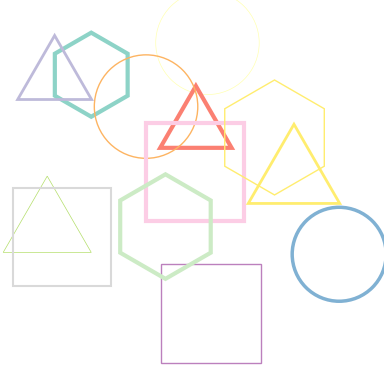[{"shape": "hexagon", "thickness": 3, "radius": 0.55, "center": [0.237, 0.806]}, {"shape": "circle", "thickness": 0.5, "radius": 0.67, "center": [0.539, 0.889]}, {"shape": "triangle", "thickness": 2, "radius": 0.55, "center": [0.142, 0.797]}, {"shape": "triangle", "thickness": 3, "radius": 0.54, "center": [0.509, 0.67]}, {"shape": "circle", "thickness": 2.5, "radius": 0.61, "center": [0.881, 0.34]}, {"shape": "circle", "thickness": 1, "radius": 0.67, "center": [0.379, 0.723]}, {"shape": "triangle", "thickness": 0.5, "radius": 0.66, "center": [0.123, 0.41]}, {"shape": "square", "thickness": 3, "radius": 0.64, "center": [0.506, 0.553]}, {"shape": "square", "thickness": 1.5, "radius": 0.64, "center": [0.162, 0.384]}, {"shape": "square", "thickness": 1, "radius": 0.65, "center": [0.548, 0.186]}, {"shape": "hexagon", "thickness": 3, "radius": 0.68, "center": [0.43, 0.411]}, {"shape": "triangle", "thickness": 2, "radius": 0.69, "center": [0.764, 0.54]}, {"shape": "hexagon", "thickness": 1, "radius": 0.75, "center": [0.713, 0.643]}]